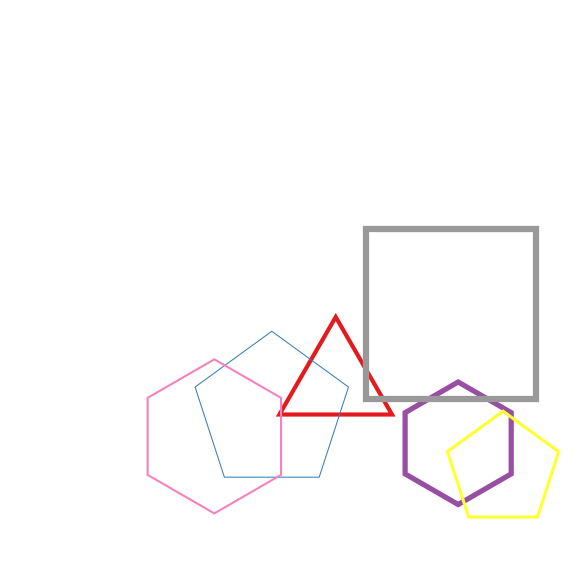[{"shape": "triangle", "thickness": 2, "radius": 0.56, "center": [0.581, 0.338]}, {"shape": "pentagon", "thickness": 0.5, "radius": 0.7, "center": [0.471, 0.286]}, {"shape": "hexagon", "thickness": 2.5, "radius": 0.53, "center": [0.793, 0.232]}, {"shape": "pentagon", "thickness": 1.5, "radius": 0.51, "center": [0.871, 0.186]}, {"shape": "hexagon", "thickness": 1, "radius": 0.67, "center": [0.371, 0.244]}, {"shape": "square", "thickness": 3, "radius": 0.74, "center": [0.781, 0.455]}]